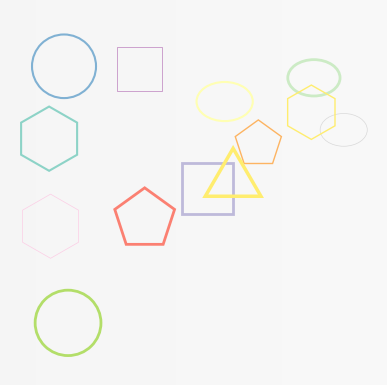[{"shape": "hexagon", "thickness": 1.5, "radius": 0.42, "center": [0.127, 0.64]}, {"shape": "oval", "thickness": 1.5, "radius": 0.36, "center": [0.58, 0.736]}, {"shape": "square", "thickness": 2, "radius": 0.33, "center": [0.536, 0.51]}, {"shape": "pentagon", "thickness": 2, "radius": 0.41, "center": [0.373, 0.431]}, {"shape": "circle", "thickness": 1.5, "radius": 0.41, "center": [0.165, 0.828]}, {"shape": "pentagon", "thickness": 1, "radius": 0.31, "center": [0.667, 0.626]}, {"shape": "circle", "thickness": 2, "radius": 0.42, "center": [0.176, 0.161]}, {"shape": "hexagon", "thickness": 0.5, "radius": 0.42, "center": [0.13, 0.412]}, {"shape": "oval", "thickness": 0.5, "radius": 0.3, "center": [0.887, 0.663]}, {"shape": "square", "thickness": 0.5, "radius": 0.29, "center": [0.36, 0.821]}, {"shape": "oval", "thickness": 2, "radius": 0.34, "center": [0.81, 0.798]}, {"shape": "triangle", "thickness": 2.5, "radius": 0.41, "center": [0.602, 0.532]}, {"shape": "hexagon", "thickness": 1, "radius": 0.35, "center": [0.803, 0.709]}]